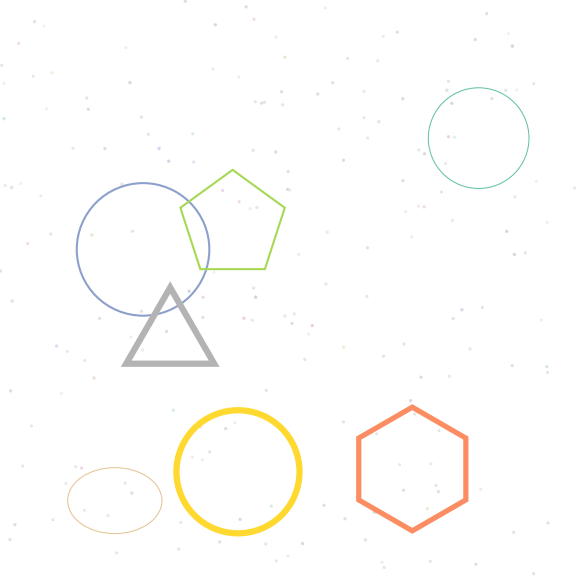[{"shape": "circle", "thickness": 0.5, "radius": 0.44, "center": [0.829, 0.76]}, {"shape": "hexagon", "thickness": 2.5, "radius": 0.54, "center": [0.714, 0.187]}, {"shape": "circle", "thickness": 1, "radius": 0.57, "center": [0.248, 0.567]}, {"shape": "pentagon", "thickness": 1, "radius": 0.48, "center": [0.403, 0.61]}, {"shape": "circle", "thickness": 3, "radius": 0.53, "center": [0.412, 0.182]}, {"shape": "oval", "thickness": 0.5, "radius": 0.41, "center": [0.199, 0.132]}, {"shape": "triangle", "thickness": 3, "radius": 0.44, "center": [0.295, 0.413]}]